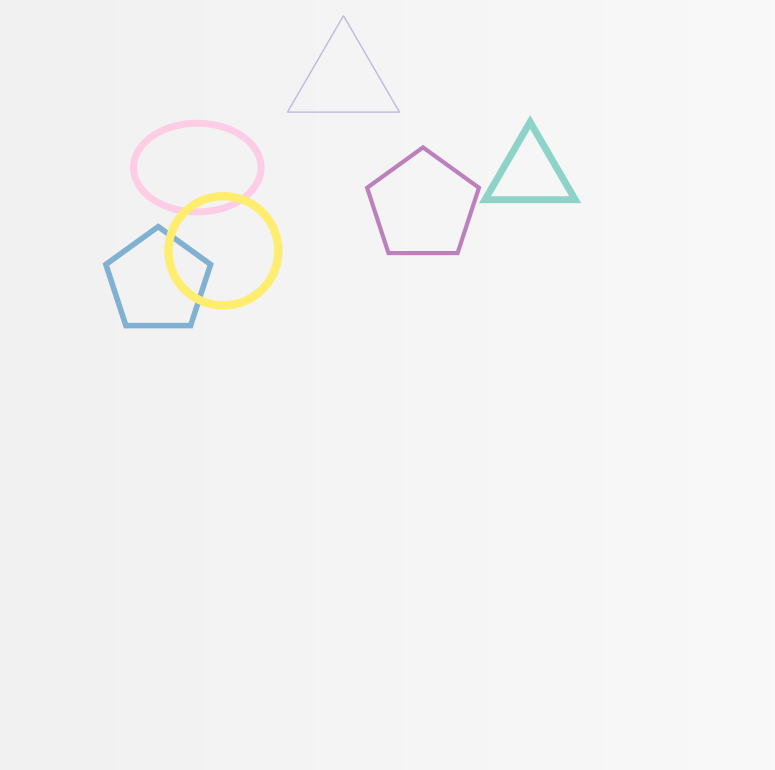[{"shape": "triangle", "thickness": 2.5, "radius": 0.34, "center": [0.684, 0.774]}, {"shape": "triangle", "thickness": 0.5, "radius": 0.42, "center": [0.443, 0.896]}, {"shape": "pentagon", "thickness": 2, "radius": 0.36, "center": [0.204, 0.635]}, {"shape": "oval", "thickness": 2.5, "radius": 0.41, "center": [0.255, 0.782]}, {"shape": "pentagon", "thickness": 1.5, "radius": 0.38, "center": [0.546, 0.733]}, {"shape": "circle", "thickness": 3, "radius": 0.35, "center": [0.288, 0.674]}]